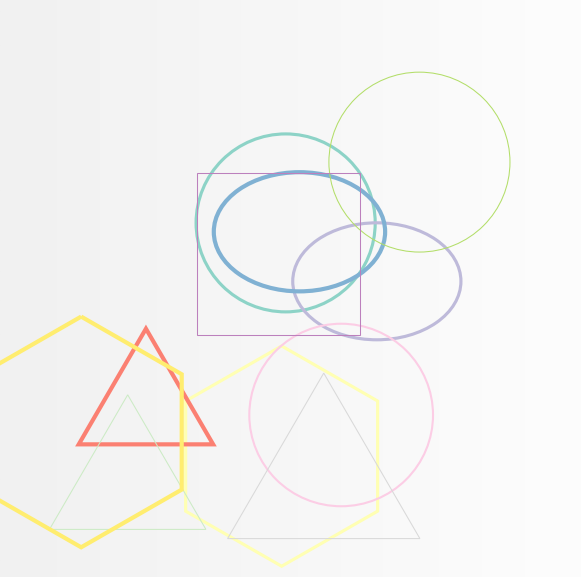[{"shape": "circle", "thickness": 1.5, "radius": 0.77, "center": [0.491, 0.613]}, {"shape": "hexagon", "thickness": 1.5, "radius": 0.95, "center": [0.485, 0.209]}, {"shape": "oval", "thickness": 1.5, "radius": 0.72, "center": [0.648, 0.512]}, {"shape": "triangle", "thickness": 2, "radius": 0.67, "center": [0.251, 0.296]}, {"shape": "oval", "thickness": 2, "radius": 0.74, "center": [0.515, 0.598]}, {"shape": "circle", "thickness": 0.5, "radius": 0.78, "center": [0.722, 0.718]}, {"shape": "circle", "thickness": 1, "radius": 0.79, "center": [0.587, 0.281]}, {"shape": "triangle", "thickness": 0.5, "radius": 0.96, "center": [0.557, 0.162]}, {"shape": "square", "thickness": 0.5, "radius": 0.7, "center": [0.48, 0.559]}, {"shape": "triangle", "thickness": 0.5, "radius": 0.78, "center": [0.22, 0.16]}, {"shape": "hexagon", "thickness": 2, "radius": 1.0, "center": [0.14, 0.251]}]